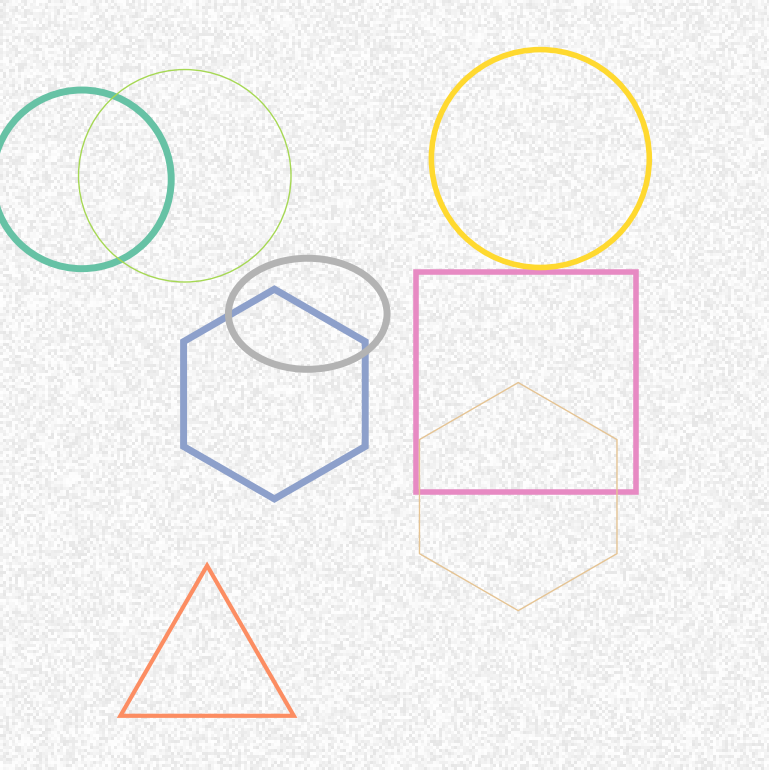[{"shape": "circle", "thickness": 2.5, "radius": 0.58, "center": [0.106, 0.767]}, {"shape": "triangle", "thickness": 1.5, "radius": 0.65, "center": [0.269, 0.135]}, {"shape": "hexagon", "thickness": 2.5, "radius": 0.68, "center": [0.356, 0.488]}, {"shape": "square", "thickness": 2, "radius": 0.71, "center": [0.683, 0.504]}, {"shape": "circle", "thickness": 0.5, "radius": 0.69, "center": [0.24, 0.772]}, {"shape": "circle", "thickness": 2, "radius": 0.71, "center": [0.702, 0.794]}, {"shape": "hexagon", "thickness": 0.5, "radius": 0.74, "center": [0.673, 0.355]}, {"shape": "oval", "thickness": 2.5, "radius": 0.52, "center": [0.4, 0.592]}]